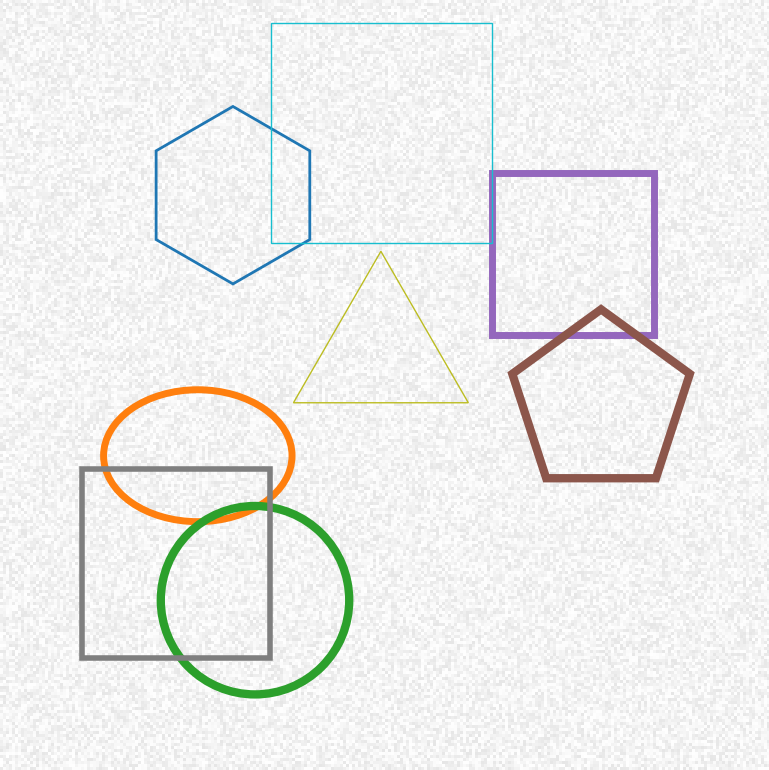[{"shape": "hexagon", "thickness": 1, "radius": 0.58, "center": [0.303, 0.747]}, {"shape": "oval", "thickness": 2.5, "radius": 0.61, "center": [0.257, 0.408]}, {"shape": "circle", "thickness": 3, "radius": 0.61, "center": [0.331, 0.221]}, {"shape": "square", "thickness": 2.5, "radius": 0.53, "center": [0.744, 0.671]}, {"shape": "pentagon", "thickness": 3, "radius": 0.61, "center": [0.781, 0.477]}, {"shape": "square", "thickness": 2, "radius": 0.61, "center": [0.229, 0.268]}, {"shape": "triangle", "thickness": 0.5, "radius": 0.66, "center": [0.495, 0.542]}, {"shape": "square", "thickness": 0.5, "radius": 0.72, "center": [0.496, 0.827]}]